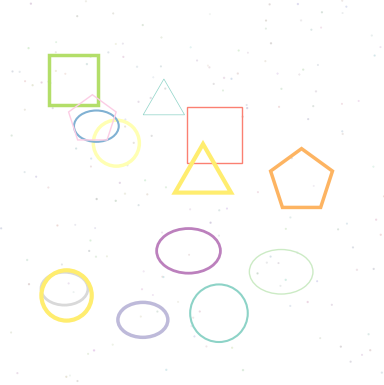[{"shape": "triangle", "thickness": 0.5, "radius": 0.31, "center": [0.426, 0.733]}, {"shape": "circle", "thickness": 1.5, "radius": 0.37, "center": [0.569, 0.186]}, {"shape": "circle", "thickness": 2.5, "radius": 0.3, "center": [0.302, 0.628]}, {"shape": "oval", "thickness": 2.5, "radius": 0.32, "center": [0.371, 0.169]}, {"shape": "square", "thickness": 1, "radius": 0.36, "center": [0.557, 0.65]}, {"shape": "oval", "thickness": 1.5, "radius": 0.29, "center": [0.25, 0.672]}, {"shape": "pentagon", "thickness": 2.5, "radius": 0.42, "center": [0.783, 0.53]}, {"shape": "square", "thickness": 2.5, "radius": 0.32, "center": [0.191, 0.793]}, {"shape": "pentagon", "thickness": 1, "radius": 0.32, "center": [0.24, 0.689]}, {"shape": "oval", "thickness": 2, "radius": 0.3, "center": [0.167, 0.25]}, {"shape": "oval", "thickness": 2, "radius": 0.41, "center": [0.49, 0.348]}, {"shape": "oval", "thickness": 1, "radius": 0.41, "center": [0.73, 0.294]}, {"shape": "triangle", "thickness": 3, "radius": 0.42, "center": [0.527, 0.542]}, {"shape": "circle", "thickness": 3, "radius": 0.33, "center": [0.173, 0.233]}]